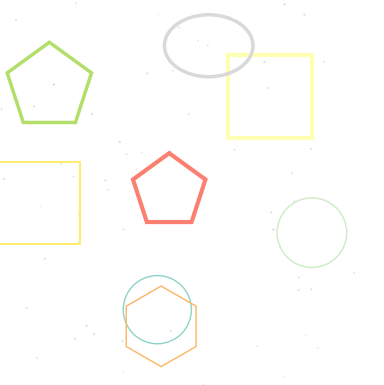[{"shape": "circle", "thickness": 1, "radius": 0.44, "center": [0.409, 0.196]}, {"shape": "square", "thickness": 3, "radius": 0.54, "center": [0.701, 0.75]}, {"shape": "pentagon", "thickness": 3, "radius": 0.49, "center": [0.44, 0.503]}, {"shape": "hexagon", "thickness": 1, "radius": 0.52, "center": [0.419, 0.152]}, {"shape": "pentagon", "thickness": 2.5, "radius": 0.58, "center": [0.128, 0.775]}, {"shape": "oval", "thickness": 2.5, "radius": 0.57, "center": [0.542, 0.881]}, {"shape": "circle", "thickness": 1, "radius": 0.45, "center": [0.81, 0.396]}, {"shape": "square", "thickness": 1.5, "radius": 0.53, "center": [0.101, 0.473]}]